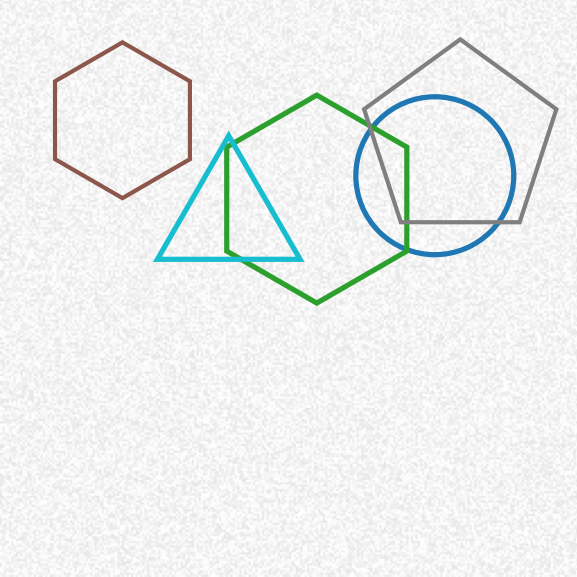[{"shape": "circle", "thickness": 2.5, "radius": 0.68, "center": [0.753, 0.695]}, {"shape": "hexagon", "thickness": 2.5, "radius": 0.9, "center": [0.549, 0.654]}, {"shape": "hexagon", "thickness": 2, "radius": 0.67, "center": [0.212, 0.791]}, {"shape": "pentagon", "thickness": 2, "radius": 0.88, "center": [0.797, 0.756]}, {"shape": "triangle", "thickness": 2.5, "radius": 0.71, "center": [0.396, 0.621]}]